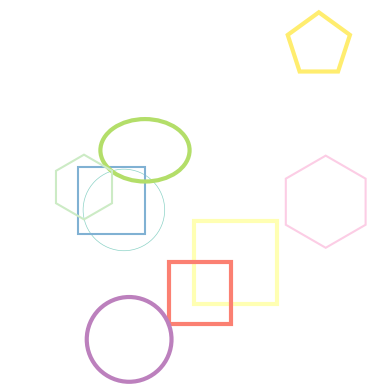[{"shape": "circle", "thickness": 0.5, "radius": 0.53, "center": [0.322, 0.455]}, {"shape": "square", "thickness": 3, "radius": 0.54, "center": [0.612, 0.318]}, {"shape": "square", "thickness": 3, "radius": 0.4, "center": [0.52, 0.24]}, {"shape": "square", "thickness": 1.5, "radius": 0.44, "center": [0.29, 0.48]}, {"shape": "oval", "thickness": 3, "radius": 0.58, "center": [0.377, 0.61]}, {"shape": "hexagon", "thickness": 1.5, "radius": 0.6, "center": [0.846, 0.476]}, {"shape": "circle", "thickness": 3, "radius": 0.55, "center": [0.335, 0.118]}, {"shape": "hexagon", "thickness": 1.5, "radius": 0.42, "center": [0.218, 0.514]}, {"shape": "pentagon", "thickness": 3, "radius": 0.42, "center": [0.828, 0.883]}]